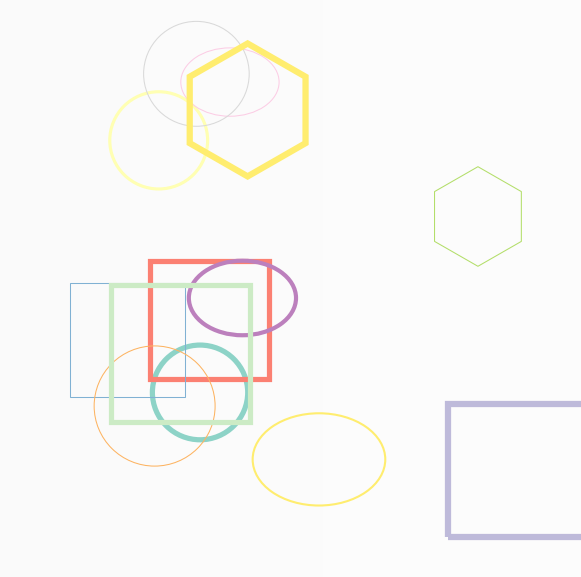[{"shape": "circle", "thickness": 2.5, "radius": 0.41, "center": [0.344, 0.32]}, {"shape": "circle", "thickness": 1.5, "radius": 0.42, "center": [0.273, 0.756]}, {"shape": "square", "thickness": 3, "radius": 0.58, "center": [0.887, 0.184]}, {"shape": "square", "thickness": 2.5, "radius": 0.51, "center": [0.36, 0.445]}, {"shape": "square", "thickness": 0.5, "radius": 0.49, "center": [0.219, 0.41]}, {"shape": "circle", "thickness": 0.5, "radius": 0.52, "center": [0.266, 0.296]}, {"shape": "hexagon", "thickness": 0.5, "radius": 0.43, "center": [0.822, 0.624]}, {"shape": "oval", "thickness": 0.5, "radius": 0.42, "center": [0.396, 0.857]}, {"shape": "circle", "thickness": 0.5, "radius": 0.45, "center": [0.338, 0.871]}, {"shape": "oval", "thickness": 2, "radius": 0.46, "center": [0.417, 0.483]}, {"shape": "square", "thickness": 2.5, "radius": 0.59, "center": [0.311, 0.386]}, {"shape": "hexagon", "thickness": 3, "radius": 0.58, "center": [0.426, 0.809]}, {"shape": "oval", "thickness": 1, "radius": 0.57, "center": [0.549, 0.204]}]